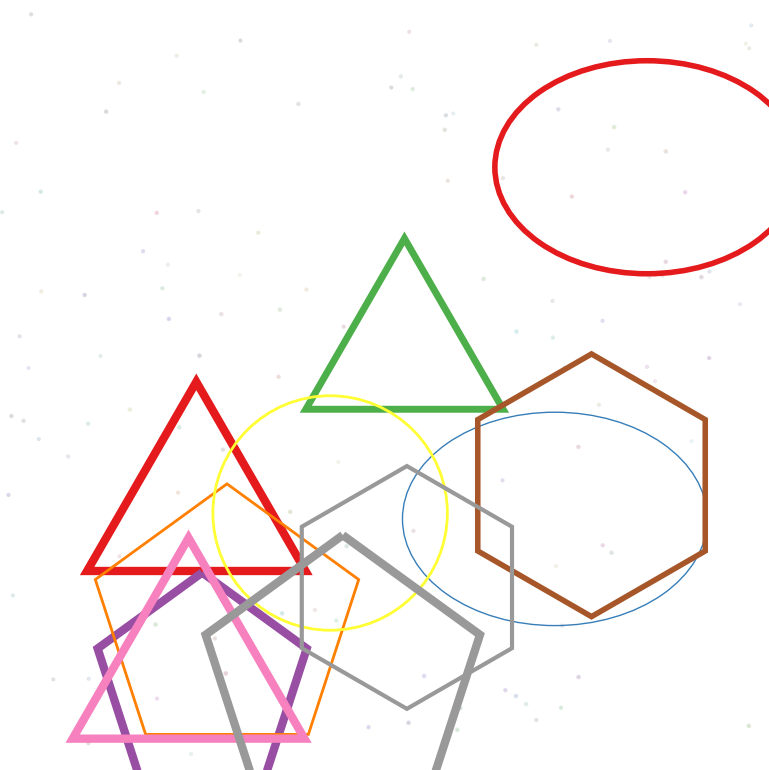[{"shape": "oval", "thickness": 2, "radius": 0.99, "center": [0.84, 0.783]}, {"shape": "triangle", "thickness": 3, "radius": 0.82, "center": [0.255, 0.34]}, {"shape": "oval", "thickness": 0.5, "radius": 0.99, "center": [0.721, 0.326]}, {"shape": "triangle", "thickness": 2.5, "radius": 0.74, "center": [0.525, 0.542]}, {"shape": "pentagon", "thickness": 3, "radius": 0.71, "center": [0.263, 0.114]}, {"shape": "pentagon", "thickness": 1, "radius": 0.9, "center": [0.295, 0.192]}, {"shape": "circle", "thickness": 1, "radius": 0.76, "center": [0.429, 0.334]}, {"shape": "hexagon", "thickness": 2, "radius": 0.85, "center": [0.768, 0.37]}, {"shape": "triangle", "thickness": 3, "radius": 0.87, "center": [0.245, 0.128]}, {"shape": "hexagon", "thickness": 1.5, "radius": 0.79, "center": [0.528, 0.237]}, {"shape": "pentagon", "thickness": 3, "radius": 0.94, "center": [0.445, 0.118]}]